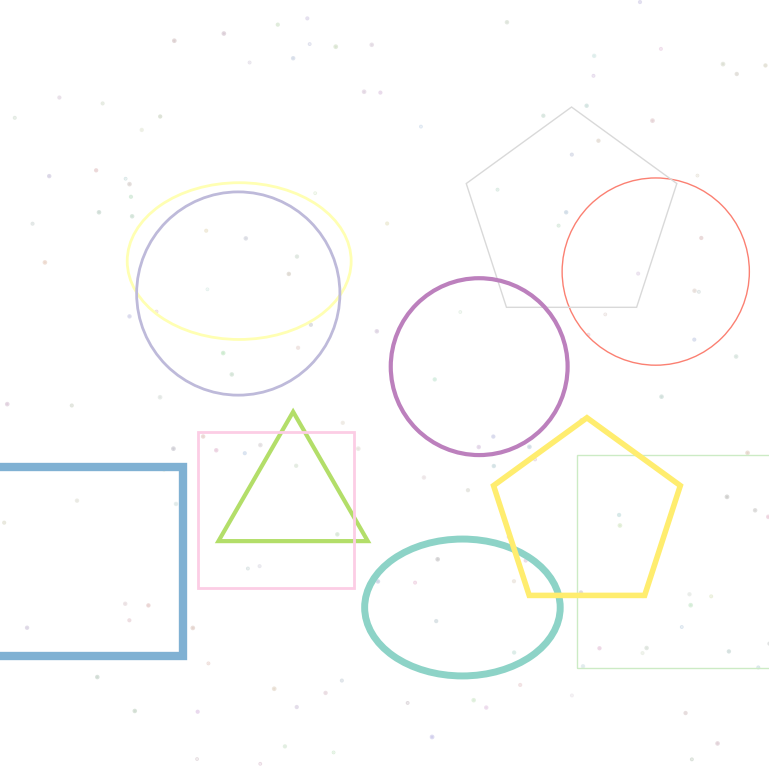[{"shape": "oval", "thickness": 2.5, "radius": 0.63, "center": [0.601, 0.211]}, {"shape": "oval", "thickness": 1, "radius": 0.73, "center": [0.311, 0.661]}, {"shape": "circle", "thickness": 1, "radius": 0.66, "center": [0.309, 0.619]}, {"shape": "circle", "thickness": 0.5, "radius": 0.61, "center": [0.852, 0.647]}, {"shape": "square", "thickness": 3, "radius": 0.61, "center": [0.115, 0.27]}, {"shape": "triangle", "thickness": 1.5, "radius": 0.56, "center": [0.381, 0.353]}, {"shape": "square", "thickness": 1, "radius": 0.51, "center": [0.358, 0.338]}, {"shape": "pentagon", "thickness": 0.5, "radius": 0.72, "center": [0.742, 0.717]}, {"shape": "circle", "thickness": 1.5, "radius": 0.57, "center": [0.622, 0.524]}, {"shape": "square", "thickness": 0.5, "radius": 0.69, "center": [0.888, 0.271]}, {"shape": "pentagon", "thickness": 2, "radius": 0.64, "center": [0.762, 0.33]}]